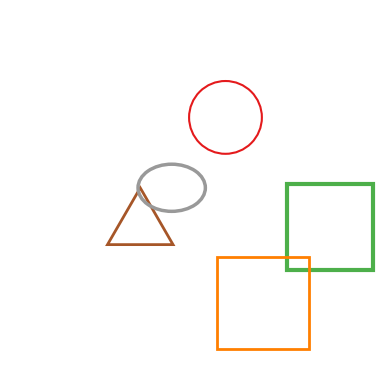[{"shape": "circle", "thickness": 1.5, "radius": 0.47, "center": [0.586, 0.695]}, {"shape": "square", "thickness": 3, "radius": 0.56, "center": [0.857, 0.411]}, {"shape": "square", "thickness": 2, "radius": 0.6, "center": [0.684, 0.213]}, {"shape": "triangle", "thickness": 2, "radius": 0.49, "center": [0.364, 0.414]}, {"shape": "oval", "thickness": 2.5, "radius": 0.44, "center": [0.446, 0.512]}]